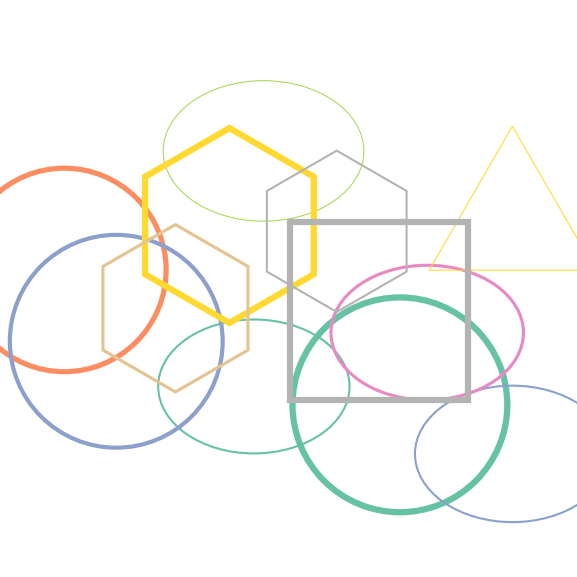[{"shape": "circle", "thickness": 3, "radius": 0.93, "center": [0.692, 0.298]}, {"shape": "oval", "thickness": 1, "radius": 0.83, "center": [0.44, 0.33]}, {"shape": "circle", "thickness": 2.5, "radius": 0.88, "center": [0.111, 0.532]}, {"shape": "oval", "thickness": 1, "radius": 0.84, "center": [0.887, 0.213]}, {"shape": "circle", "thickness": 2, "radius": 0.92, "center": [0.201, 0.408]}, {"shape": "oval", "thickness": 1.5, "radius": 0.83, "center": [0.74, 0.423]}, {"shape": "oval", "thickness": 0.5, "radius": 0.87, "center": [0.456, 0.738]}, {"shape": "triangle", "thickness": 0.5, "radius": 0.83, "center": [0.887, 0.614]}, {"shape": "hexagon", "thickness": 3, "radius": 0.84, "center": [0.397, 0.609]}, {"shape": "hexagon", "thickness": 1.5, "radius": 0.72, "center": [0.304, 0.465]}, {"shape": "hexagon", "thickness": 1, "radius": 0.7, "center": [0.583, 0.599]}, {"shape": "square", "thickness": 3, "radius": 0.77, "center": [0.656, 0.461]}]